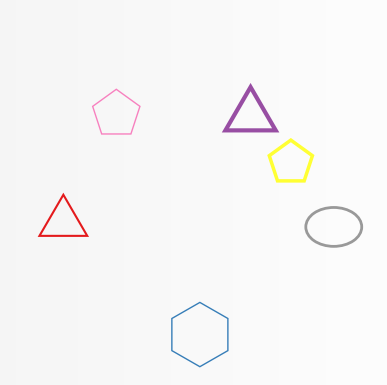[{"shape": "triangle", "thickness": 1.5, "radius": 0.36, "center": [0.163, 0.423]}, {"shape": "hexagon", "thickness": 1, "radius": 0.42, "center": [0.516, 0.131]}, {"shape": "triangle", "thickness": 3, "radius": 0.37, "center": [0.647, 0.699]}, {"shape": "pentagon", "thickness": 2.5, "radius": 0.29, "center": [0.751, 0.578]}, {"shape": "pentagon", "thickness": 1, "radius": 0.32, "center": [0.3, 0.704]}, {"shape": "oval", "thickness": 2, "radius": 0.36, "center": [0.861, 0.411]}]